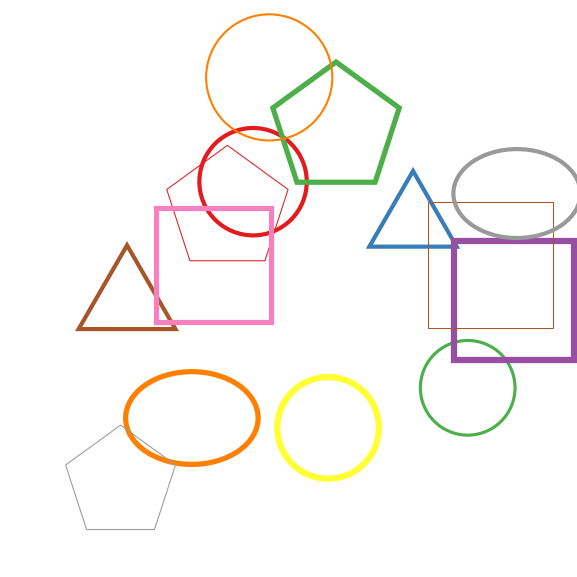[{"shape": "pentagon", "thickness": 0.5, "radius": 0.55, "center": [0.394, 0.637]}, {"shape": "circle", "thickness": 2, "radius": 0.46, "center": [0.438, 0.685]}, {"shape": "triangle", "thickness": 2, "radius": 0.44, "center": [0.715, 0.616]}, {"shape": "circle", "thickness": 1.5, "radius": 0.41, "center": [0.81, 0.328]}, {"shape": "pentagon", "thickness": 2.5, "radius": 0.58, "center": [0.582, 0.777]}, {"shape": "square", "thickness": 3, "radius": 0.52, "center": [0.89, 0.478]}, {"shape": "circle", "thickness": 1, "radius": 0.55, "center": [0.466, 0.865]}, {"shape": "oval", "thickness": 2.5, "radius": 0.57, "center": [0.332, 0.275]}, {"shape": "circle", "thickness": 3, "radius": 0.44, "center": [0.568, 0.258]}, {"shape": "square", "thickness": 0.5, "radius": 0.54, "center": [0.849, 0.54]}, {"shape": "triangle", "thickness": 2, "radius": 0.48, "center": [0.22, 0.478]}, {"shape": "square", "thickness": 2.5, "radius": 0.5, "center": [0.369, 0.54]}, {"shape": "oval", "thickness": 2, "radius": 0.55, "center": [0.895, 0.664]}, {"shape": "pentagon", "thickness": 0.5, "radius": 0.5, "center": [0.209, 0.163]}]